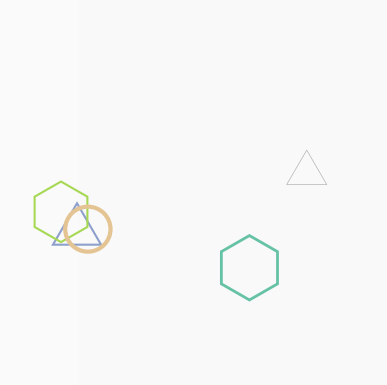[{"shape": "hexagon", "thickness": 2, "radius": 0.42, "center": [0.644, 0.305]}, {"shape": "triangle", "thickness": 1.5, "radius": 0.36, "center": [0.199, 0.4]}, {"shape": "hexagon", "thickness": 1.5, "radius": 0.39, "center": [0.157, 0.45]}, {"shape": "circle", "thickness": 3, "radius": 0.29, "center": [0.227, 0.405]}, {"shape": "triangle", "thickness": 0.5, "radius": 0.3, "center": [0.792, 0.55]}]